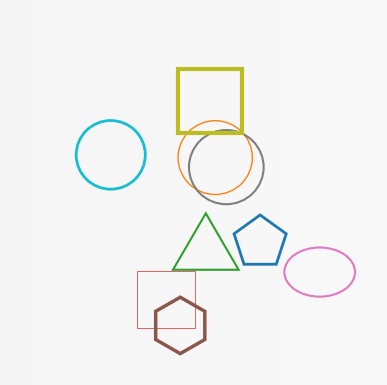[{"shape": "pentagon", "thickness": 2, "radius": 0.35, "center": [0.671, 0.371]}, {"shape": "circle", "thickness": 1, "radius": 0.48, "center": [0.555, 0.591]}, {"shape": "triangle", "thickness": 1.5, "radius": 0.49, "center": [0.531, 0.348]}, {"shape": "square", "thickness": 0.5, "radius": 0.37, "center": [0.429, 0.222]}, {"shape": "hexagon", "thickness": 2.5, "radius": 0.37, "center": [0.465, 0.155]}, {"shape": "oval", "thickness": 1.5, "radius": 0.46, "center": [0.825, 0.293]}, {"shape": "circle", "thickness": 1.5, "radius": 0.48, "center": [0.584, 0.566]}, {"shape": "square", "thickness": 3, "radius": 0.41, "center": [0.542, 0.738]}, {"shape": "circle", "thickness": 2, "radius": 0.45, "center": [0.286, 0.598]}]